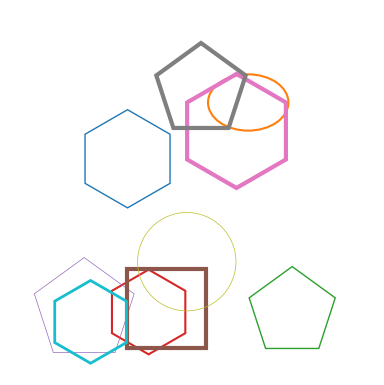[{"shape": "hexagon", "thickness": 1, "radius": 0.64, "center": [0.331, 0.588]}, {"shape": "oval", "thickness": 1.5, "radius": 0.52, "center": [0.645, 0.734]}, {"shape": "pentagon", "thickness": 1, "radius": 0.59, "center": [0.759, 0.19]}, {"shape": "hexagon", "thickness": 1.5, "radius": 0.55, "center": [0.386, 0.19]}, {"shape": "pentagon", "thickness": 0.5, "radius": 0.68, "center": [0.219, 0.195]}, {"shape": "square", "thickness": 3, "radius": 0.51, "center": [0.432, 0.198]}, {"shape": "hexagon", "thickness": 3, "radius": 0.74, "center": [0.614, 0.66]}, {"shape": "pentagon", "thickness": 3, "radius": 0.61, "center": [0.522, 0.766]}, {"shape": "circle", "thickness": 0.5, "radius": 0.64, "center": [0.485, 0.32]}, {"shape": "hexagon", "thickness": 2, "radius": 0.54, "center": [0.235, 0.164]}]